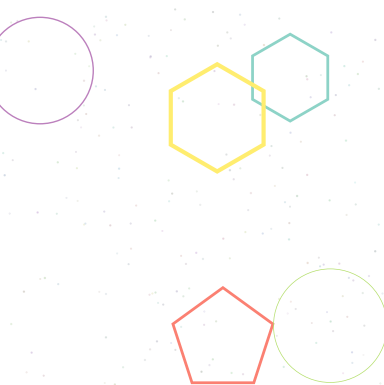[{"shape": "hexagon", "thickness": 2, "radius": 0.56, "center": [0.754, 0.798]}, {"shape": "pentagon", "thickness": 2, "radius": 0.68, "center": [0.579, 0.116]}, {"shape": "circle", "thickness": 0.5, "radius": 0.74, "center": [0.858, 0.154]}, {"shape": "circle", "thickness": 1, "radius": 0.69, "center": [0.104, 0.817]}, {"shape": "hexagon", "thickness": 3, "radius": 0.7, "center": [0.564, 0.694]}]